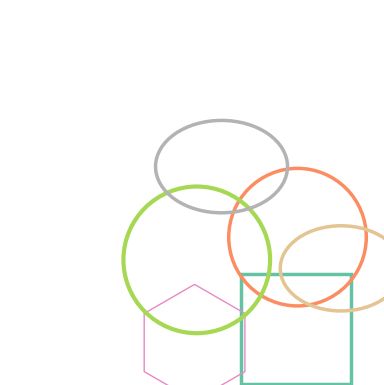[{"shape": "square", "thickness": 2.5, "radius": 0.72, "center": [0.769, 0.146]}, {"shape": "circle", "thickness": 2.5, "radius": 0.89, "center": [0.773, 0.384]}, {"shape": "hexagon", "thickness": 1, "radius": 0.76, "center": [0.505, 0.11]}, {"shape": "circle", "thickness": 3, "radius": 0.95, "center": [0.511, 0.325]}, {"shape": "oval", "thickness": 2.5, "radius": 0.79, "center": [0.886, 0.303]}, {"shape": "oval", "thickness": 2.5, "radius": 0.86, "center": [0.575, 0.567]}]